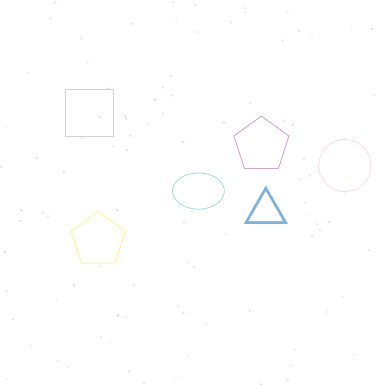[{"shape": "oval", "thickness": 0.5, "radius": 0.34, "center": [0.515, 0.504]}, {"shape": "square", "thickness": 0.5, "radius": 0.31, "center": [0.232, 0.707]}, {"shape": "triangle", "thickness": 2, "radius": 0.3, "center": [0.69, 0.452]}, {"shape": "circle", "thickness": 0.5, "radius": 0.34, "center": [0.896, 0.57]}, {"shape": "pentagon", "thickness": 0.5, "radius": 0.38, "center": [0.679, 0.623]}, {"shape": "pentagon", "thickness": 0.5, "radius": 0.37, "center": [0.255, 0.376]}]